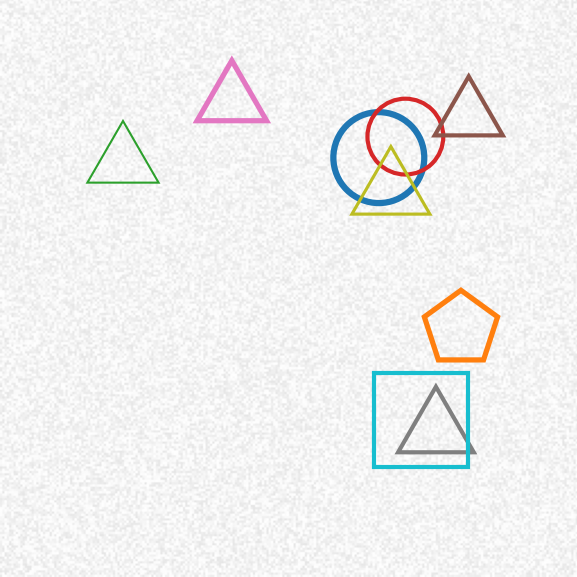[{"shape": "circle", "thickness": 3, "radius": 0.39, "center": [0.656, 0.726]}, {"shape": "pentagon", "thickness": 2.5, "radius": 0.33, "center": [0.798, 0.43]}, {"shape": "triangle", "thickness": 1, "radius": 0.36, "center": [0.213, 0.718]}, {"shape": "circle", "thickness": 2, "radius": 0.33, "center": [0.702, 0.763]}, {"shape": "triangle", "thickness": 2, "radius": 0.34, "center": [0.812, 0.799]}, {"shape": "triangle", "thickness": 2.5, "radius": 0.35, "center": [0.401, 0.825]}, {"shape": "triangle", "thickness": 2, "radius": 0.38, "center": [0.755, 0.254]}, {"shape": "triangle", "thickness": 1.5, "radius": 0.39, "center": [0.677, 0.667]}, {"shape": "square", "thickness": 2, "radius": 0.41, "center": [0.728, 0.272]}]